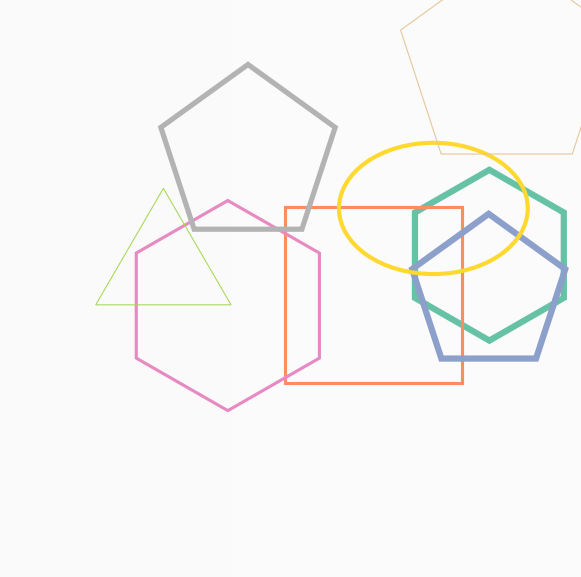[{"shape": "hexagon", "thickness": 3, "radius": 0.74, "center": [0.842, 0.557]}, {"shape": "square", "thickness": 1.5, "radius": 0.76, "center": [0.642, 0.489]}, {"shape": "pentagon", "thickness": 3, "radius": 0.69, "center": [0.841, 0.49]}, {"shape": "hexagon", "thickness": 1.5, "radius": 0.91, "center": [0.392, 0.47]}, {"shape": "triangle", "thickness": 0.5, "radius": 0.67, "center": [0.281, 0.539]}, {"shape": "oval", "thickness": 2, "radius": 0.81, "center": [0.746, 0.638]}, {"shape": "pentagon", "thickness": 0.5, "radius": 0.96, "center": [0.872, 0.888]}, {"shape": "pentagon", "thickness": 2.5, "radius": 0.79, "center": [0.427, 0.73]}]